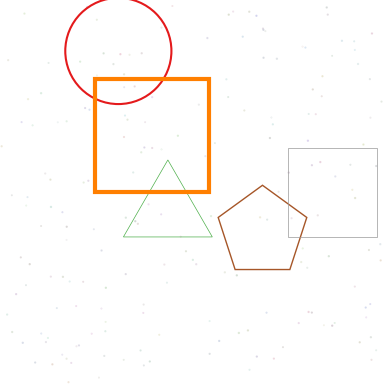[{"shape": "circle", "thickness": 1.5, "radius": 0.69, "center": [0.307, 0.868]}, {"shape": "triangle", "thickness": 0.5, "radius": 0.67, "center": [0.436, 0.451]}, {"shape": "square", "thickness": 3, "radius": 0.74, "center": [0.395, 0.649]}, {"shape": "pentagon", "thickness": 1, "radius": 0.6, "center": [0.682, 0.398]}, {"shape": "square", "thickness": 0.5, "radius": 0.57, "center": [0.864, 0.5]}]